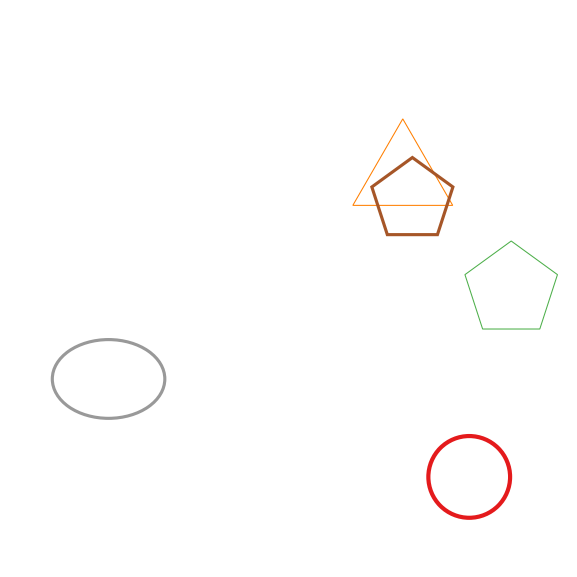[{"shape": "circle", "thickness": 2, "radius": 0.35, "center": [0.813, 0.173]}, {"shape": "pentagon", "thickness": 0.5, "radius": 0.42, "center": [0.885, 0.498]}, {"shape": "triangle", "thickness": 0.5, "radius": 0.5, "center": [0.697, 0.693]}, {"shape": "pentagon", "thickness": 1.5, "radius": 0.37, "center": [0.714, 0.653]}, {"shape": "oval", "thickness": 1.5, "radius": 0.49, "center": [0.188, 0.343]}]